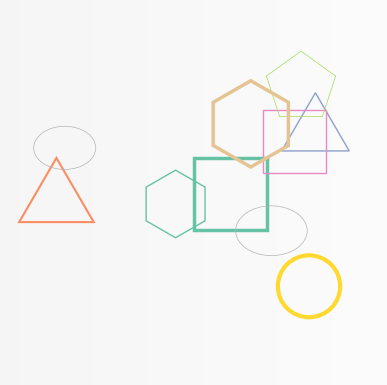[{"shape": "square", "thickness": 2.5, "radius": 0.47, "center": [0.595, 0.496]}, {"shape": "hexagon", "thickness": 1, "radius": 0.44, "center": [0.453, 0.47]}, {"shape": "triangle", "thickness": 1.5, "radius": 0.56, "center": [0.146, 0.479]}, {"shape": "triangle", "thickness": 1, "radius": 0.5, "center": [0.814, 0.658]}, {"shape": "square", "thickness": 1, "radius": 0.41, "center": [0.759, 0.632]}, {"shape": "pentagon", "thickness": 0.5, "radius": 0.47, "center": [0.777, 0.773]}, {"shape": "circle", "thickness": 3, "radius": 0.4, "center": [0.797, 0.256]}, {"shape": "hexagon", "thickness": 2.5, "radius": 0.56, "center": [0.647, 0.678]}, {"shape": "oval", "thickness": 0.5, "radius": 0.46, "center": [0.7, 0.401]}, {"shape": "oval", "thickness": 0.5, "radius": 0.4, "center": [0.167, 0.616]}]